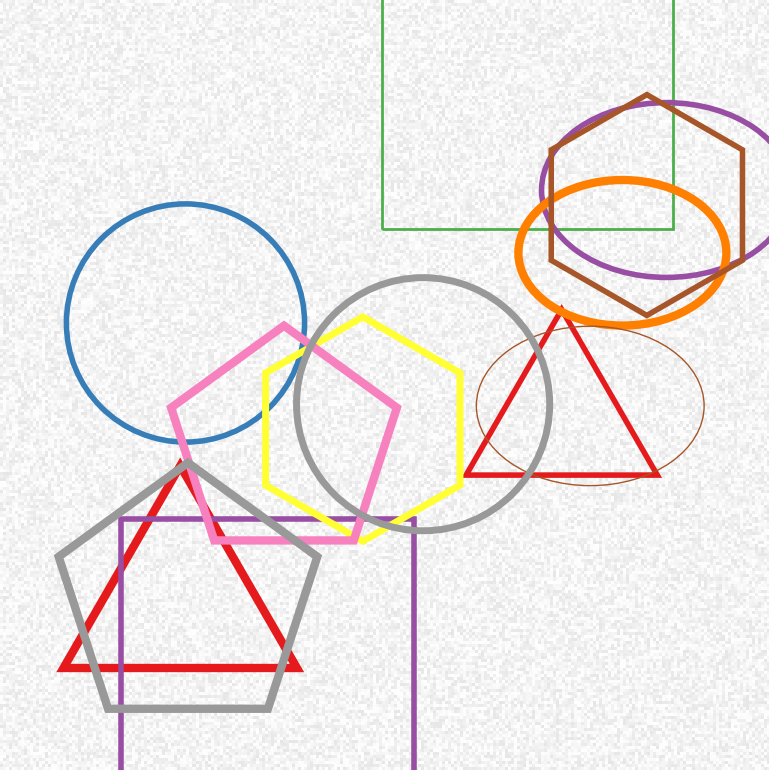[{"shape": "triangle", "thickness": 3, "radius": 0.88, "center": [0.234, 0.22]}, {"shape": "triangle", "thickness": 2, "radius": 0.72, "center": [0.729, 0.455]}, {"shape": "circle", "thickness": 2, "radius": 0.77, "center": [0.241, 0.581]}, {"shape": "square", "thickness": 1, "radius": 0.95, "center": [0.685, 0.892]}, {"shape": "oval", "thickness": 2, "radius": 0.81, "center": [0.865, 0.753]}, {"shape": "square", "thickness": 2, "radius": 0.95, "center": [0.348, 0.135]}, {"shape": "oval", "thickness": 3, "radius": 0.68, "center": [0.808, 0.672]}, {"shape": "hexagon", "thickness": 2.5, "radius": 0.73, "center": [0.471, 0.443]}, {"shape": "hexagon", "thickness": 2, "radius": 0.72, "center": [0.84, 0.734]}, {"shape": "oval", "thickness": 0.5, "radius": 0.74, "center": [0.767, 0.473]}, {"shape": "pentagon", "thickness": 3, "radius": 0.77, "center": [0.369, 0.423]}, {"shape": "circle", "thickness": 2.5, "radius": 0.82, "center": [0.549, 0.475]}, {"shape": "pentagon", "thickness": 3, "radius": 0.88, "center": [0.244, 0.222]}]